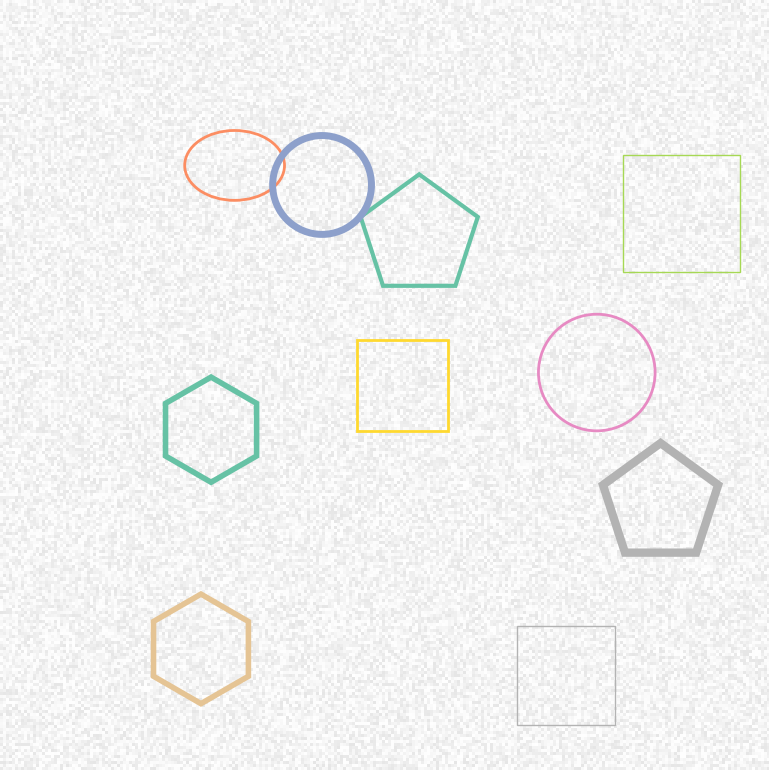[{"shape": "hexagon", "thickness": 2, "radius": 0.34, "center": [0.274, 0.442]}, {"shape": "pentagon", "thickness": 1.5, "radius": 0.4, "center": [0.544, 0.694]}, {"shape": "oval", "thickness": 1, "radius": 0.32, "center": [0.305, 0.785]}, {"shape": "circle", "thickness": 2.5, "radius": 0.32, "center": [0.418, 0.76]}, {"shape": "circle", "thickness": 1, "radius": 0.38, "center": [0.775, 0.516]}, {"shape": "square", "thickness": 0.5, "radius": 0.38, "center": [0.885, 0.723]}, {"shape": "square", "thickness": 1, "radius": 0.3, "center": [0.523, 0.499]}, {"shape": "hexagon", "thickness": 2, "radius": 0.36, "center": [0.261, 0.157]}, {"shape": "pentagon", "thickness": 3, "radius": 0.39, "center": [0.858, 0.346]}, {"shape": "square", "thickness": 0.5, "radius": 0.32, "center": [0.735, 0.123]}]